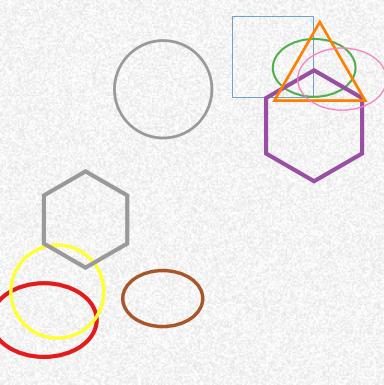[{"shape": "oval", "thickness": 3, "radius": 0.68, "center": [0.114, 0.169]}, {"shape": "square", "thickness": 0.5, "radius": 0.52, "center": [0.708, 0.853]}, {"shape": "oval", "thickness": 1.5, "radius": 0.54, "center": [0.816, 0.824]}, {"shape": "hexagon", "thickness": 3, "radius": 0.72, "center": [0.816, 0.673]}, {"shape": "triangle", "thickness": 2, "radius": 0.68, "center": [0.831, 0.807]}, {"shape": "circle", "thickness": 2.5, "radius": 0.6, "center": [0.149, 0.243]}, {"shape": "oval", "thickness": 2.5, "radius": 0.52, "center": [0.423, 0.225]}, {"shape": "oval", "thickness": 1, "radius": 0.58, "center": [0.889, 0.795]}, {"shape": "hexagon", "thickness": 3, "radius": 0.62, "center": [0.222, 0.43]}, {"shape": "circle", "thickness": 2, "radius": 0.63, "center": [0.424, 0.768]}]